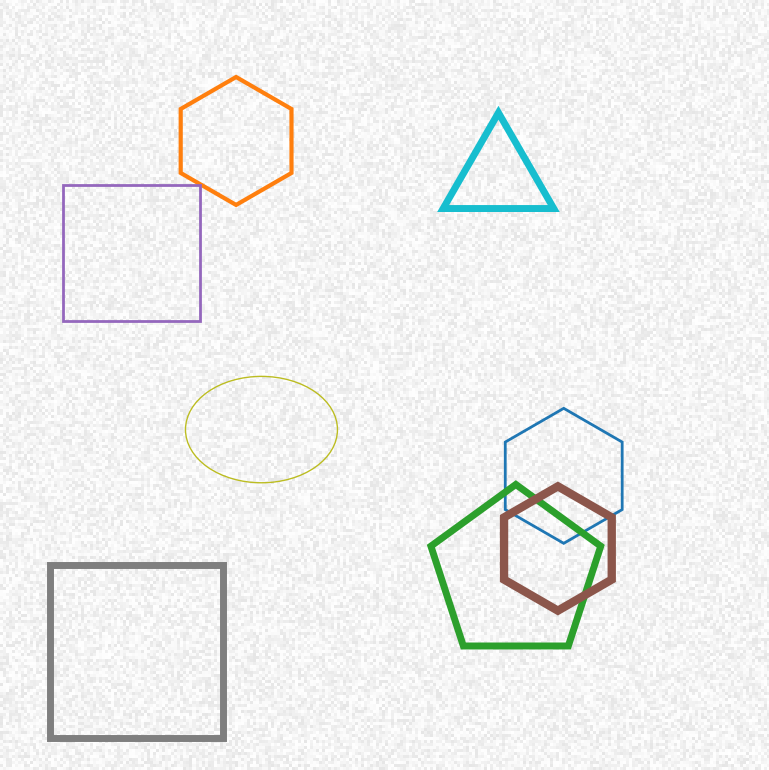[{"shape": "hexagon", "thickness": 1, "radius": 0.44, "center": [0.732, 0.382]}, {"shape": "hexagon", "thickness": 1.5, "radius": 0.42, "center": [0.307, 0.817]}, {"shape": "pentagon", "thickness": 2.5, "radius": 0.58, "center": [0.67, 0.255]}, {"shape": "square", "thickness": 1, "radius": 0.44, "center": [0.171, 0.671]}, {"shape": "hexagon", "thickness": 3, "radius": 0.4, "center": [0.725, 0.288]}, {"shape": "square", "thickness": 2.5, "radius": 0.56, "center": [0.177, 0.154]}, {"shape": "oval", "thickness": 0.5, "radius": 0.49, "center": [0.34, 0.442]}, {"shape": "triangle", "thickness": 2.5, "radius": 0.41, "center": [0.647, 0.771]}]